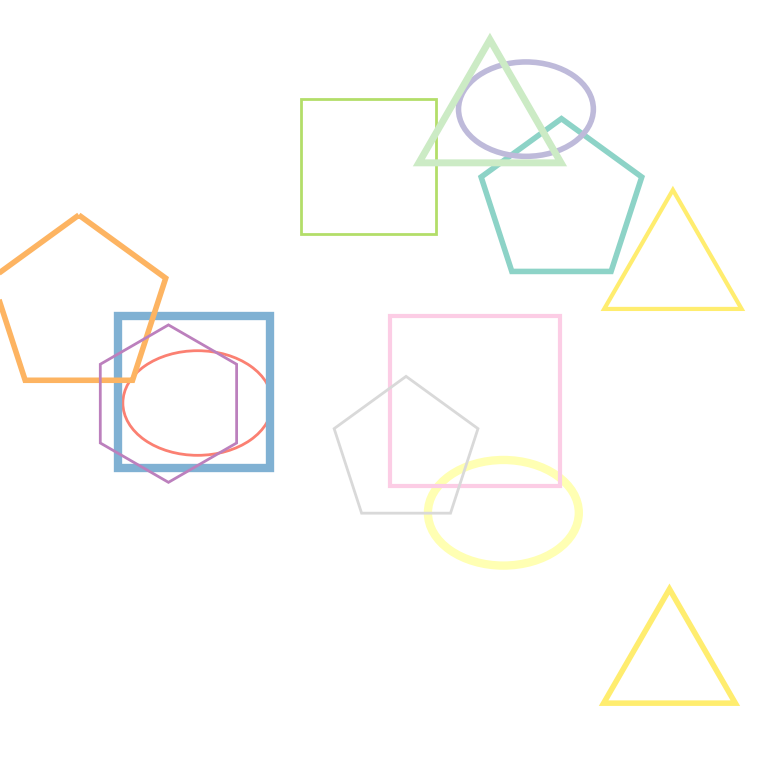[{"shape": "pentagon", "thickness": 2, "radius": 0.55, "center": [0.729, 0.736]}, {"shape": "oval", "thickness": 3, "radius": 0.49, "center": [0.654, 0.334]}, {"shape": "oval", "thickness": 2, "radius": 0.44, "center": [0.683, 0.858]}, {"shape": "oval", "thickness": 1, "radius": 0.49, "center": [0.257, 0.477]}, {"shape": "square", "thickness": 3, "radius": 0.49, "center": [0.252, 0.491]}, {"shape": "pentagon", "thickness": 2, "radius": 0.59, "center": [0.102, 0.602]}, {"shape": "square", "thickness": 1, "radius": 0.44, "center": [0.479, 0.784]}, {"shape": "square", "thickness": 1.5, "radius": 0.55, "center": [0.617, 0.479]}, {"shape": "pentagon", "thickness": 1, "radius": 0.49, "center": [0.527, 0.413]}, {"shape": "hexagon", "thickness": 1, "radius": 0.51, "center": [0.219, 0.476]}, {"shape": "triangle", "thickness": 2.5, "radius": 0.53, "center": [0.636, 0.842]}, {"shape": "triangle", "thickness": 2, "radius": 0.49, "center": [0.869, 0.136]}, {"shape": "triangle", "thickness": 1.5, "radius": 0.52, "center": [0.874, 0.65]}]